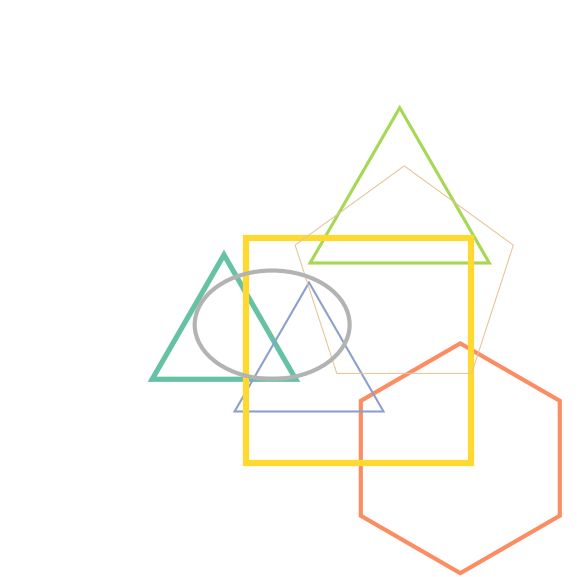[{"shape": "triangle", "thickness": 2.5, "radius": 0.72, "center": [0.388, 0.414]}, {"shape": "hexagon", "thickness": 2, "radius": 0.99, "center": [0.797, 0.206]}, {"shape": "triangle", "thickness": 1, "radius": 0.74, "center": [0.535, 0.361]}, {"shape": "triangle", "thickness": 1.5, "radius": 0.9, "center": [0.692, 0.633]}, {"shape": "square", "thickness": 3, "radius": 0.97, "center": [0.621, 0.393]}, {"shape": "pentagon", "thickness": 0.5, "radius": 0.99, "center": [0.7, 0.513]}, {"shape": "oval", "thickness": 2, "radius": 0.67, "center": [0.471, 0.437]}]